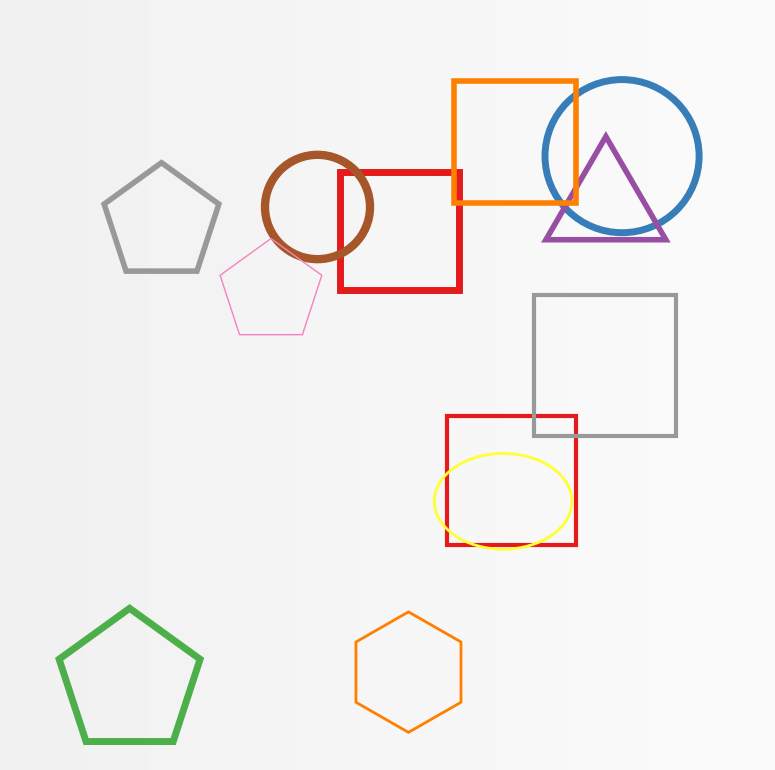[{"shape": "square", "thickness": 1.5, "radius": 0.42, "center": [0.66, 0.376]}, {"shape": "square", "thickness": 2.5, "radius": 0.38, "center": [0.515, 0.7]}, {"shape": "circle", "thickness": 2.5, "radius": 0.5, "center": [0.803, 0.797]}, {"shape": "pentagon", "thickness": 2.5, "radius": 0.48, "center": [0.167, 0.114]}, {"shape": "triangle", "thickness": 2, "radius": 0.45, "center": [0.782, 0.733]}, {"shape": "hexagon", "thickness": 1, "radius": 0.39, "center": [0.527, 0.127]}, {"shape": "square", "thickness": 2, "radius": 0.4, "center": [0.665, 0.815]}, {"shape": "oval", "thickness": 1, "radius": 0.44, "center": [0.649, 0.349]}, {"shape": "circle", "thickness": 3, "radius": 0.34, "center": [0.41, 0.731]}, {"shape": "pentagon", "thickness": 0.5, "radius": 0.34, "center": [0.35, 0.621]}, {"shape": "square", "thickness": 1.5, "radius": 0.46, "center": [0.78, 0.525]}, {"shape": "pentagon", "thickness": 2, "radius": 0.39, "center": [0.208, 0.711]}]